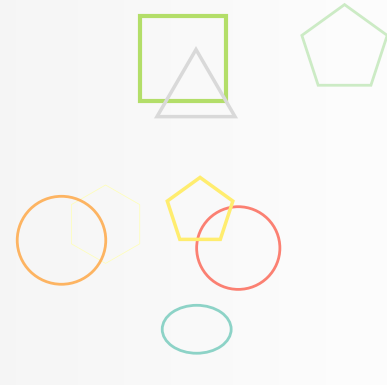[{"shape": "oval", "thickness": 2, "radius": 0.44, "center": [0.508, 0.145]}, {"shape": "hexagon", "thickness": 0.5, "radius": 0.51, "center": [0.272, 0.418]}, {"shape": "circle", "thickness": 2, "radius": 0.54, "center": [0.615, 0.356]}, {"shape": "circle", "thickness": 2, "radius": 0.57, "center": [0.159, 0.376]}, {"shape": "square", "thickness": 3, "radius": 0.55, "center": [0.472, 0.847]}, {"shape": "triangle", "thickness": 2.5, "radius": 0.58, "center": [0.506, 0.755]}, {"shape": "pentagon", "thickness": 2, "radius": 0.58, "center": [0.889, 0.872]}, {"shape": "pentagon", "thickness": 2.5, "radius": 0.44, "center": [0.516, 0.45]}]